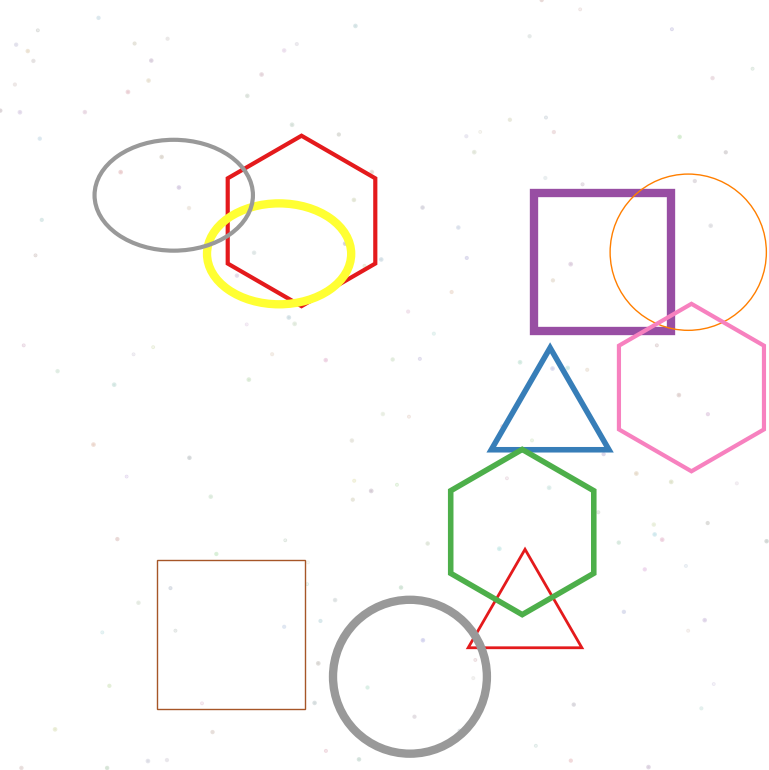[{"shape": "hexagon", "thickness": 1.5, "radius": 0.55, "center": [0.392, 0.713]}, {"shape": "triangle", "thickness": 1, "radius": 0.43, "center": [0.682, 0.201]}, {"shape": "triangle", "thickness": 2, "radius": 0.44, "center": [0.714, 0.46]}, {"shape": "hexagon", "thickness": 2, "radius": 0.54, "center": [0.678, 0.309]}, {"shape": "square", "thickness": 3, "radius": 0.45, "center": [0.783, 0.66]}, {"shape": "circle", "thickness": 0.5, "radius": 0.51, "center": [0.894, 0.672]}, {"shape": "oval", "thickness": 3, "radius": 0.47, "center": [0.362, 0.67]}, {"shape": "square", "thickness": 0.5, "radius": 0.48, "center": [0.3, 0.176]}, {"shape": "hexagon", "thickness": 1.5, "radius": 0.54, "center": [0.898, 0.497]}, {"shape": "oval", "thickness": 1.5, "radius": 0.51, "center": [0.226, 0.746]}, {"shape": "circle", "thickness": 3, "radius": 0.5, "center": [0.532, 0.121]}]